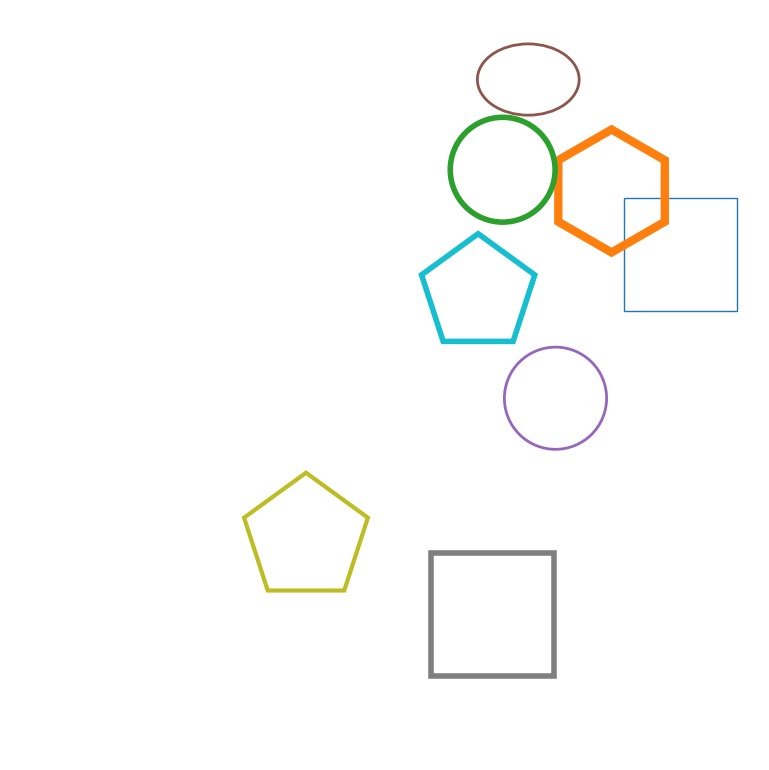[{"shape": "square", "thickness": 0.5, "radius": 0.36, "center": [0.884, 0.67]}, {"shape": "hexagon", "thickness": 3, "radius": 0.4, "center": [0.794, 0.752]}, {"shape": "circle", "thickness": 2, "radius": 0.34, "center": [0.653, 0.78]}, {"shape": "circle", "thickness": 1, "radius": 0.33, "center": [0.721, 0.483]}, {"shape": "oval", "thickness": 1, "radius": 0.33, "center": [0.686, 0.897]}, {"shape": "square", "thickness": 2, "radius": 0.4, "center": [0.64, 0.201]}, {"shape": "pentagon", "thickness": 1.5, "radius": 0.42, "center": [0.397, 0.302]}, {"shape": "pentagon", "thickness": 2, "radius": 0.39, "center": [0.621, 0.619]}]